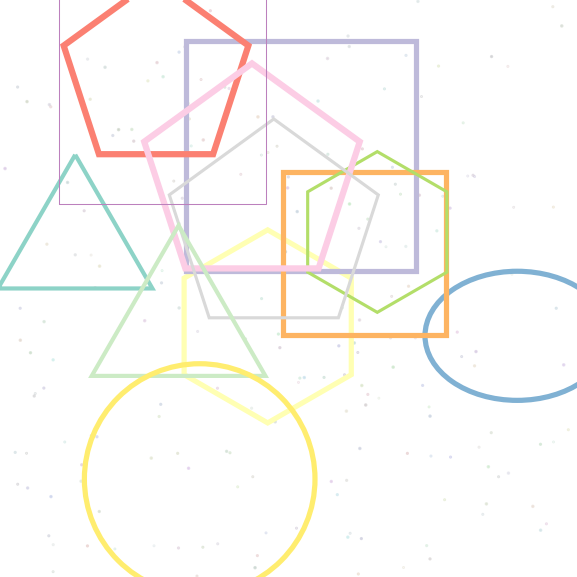[{"shape": "triangle", "thickness": 2, "radius": 0.77, "center": [0.13, 0.577]}, {"shape": "hexagon", "thickness": 2.5, "radius": 0.84, "center": [0.464, 0.434]}, {"shape": "square", "thickness": 2.5, "radius": 0.99, "center": [0.521, 0.729]}, {"shape": "pentagon", "thickness": 3, "radius": 0.84, "center": [0.27, 0.868]}, {"shape": "oval", "thickness": 2.5, "radius": 0.8, "center": [0.896, 0.418]}, {"shape": "square", "thickness": 2.5, "radius": 0.71, "center": [0.631, 0.56]}, {"shape": "hexagon", "thickness": 1.5, "radius": 0.7, "center": [0.653, 0.597]}, {"shape": "pentagon", "thickness": 3, "radius": 0.98, "center": [0.436, 0.693]}, {"shape": "pentagon", "thickness": 1.5, "radius": 0.95, "center": [0.474, 0.603]}, {"shape": "square", "thickness": 0.5, "radius": 0.89, "center": [0.281, 0.824]}, {"shape": "triangle", "thickness": 2, "radius": 0.87, "center": [0.309, 0.435]}, {"shape": "circle", "thickness": 2.5, "radius": 1.0, "center": [0.346, 0.17]}]